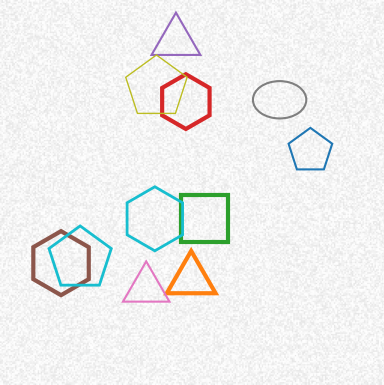[{"shape": "pentagon", "thickness": 1.5, "radius": 0.3, "center": [0.806, 0.608]}, {"shape": "triangle", "thickness": 3, "radius": 0.37, "center": [0.497, 0.275]}, {"shape": "square", "thickness": 3, "radius": 0.31, "center": [0.532, 0.433]}, {"shape": "hexagon", "thickness": 3, "radius": 0.36, "center": [0.483, 0.736]}, {"shape": "triangle", "thickness": 1.5, "radius": 0.37, "center": [0.457, 0.894]}, {"shape": "hexagon", "thickness": 3, "radius": 0.42, "center": [0.159, 0.316]}, {"shape": "triangle", "thickness": 1.5, "radius": 0.35, "center": [0.38, 0.251]}, {"shape": "oval", "thickness": 1.5, "radius": 0.35, "center": [0.726, 0.741]}, {"shape": "pentagon", "thickness": 1, "radius": 0.42, "center": [0.406, 0.773]}, {"shape": "pentagon", "thickness": 2, "radius": 0.43, "center": [0.208, 0.328]}, {"shape": "hexagon", "thickness": 2, "radius": 0.42, "center": [0.402, 0.432]}]